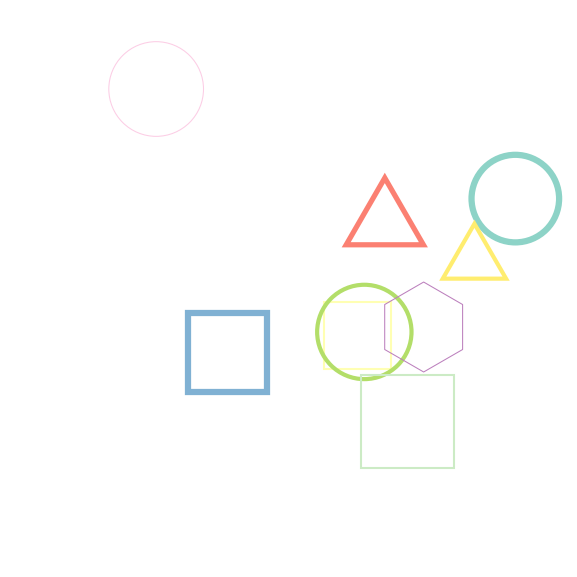[{"shape": "circle", "thickness": 3, "radius": 0.38, "center": [0.892, 0.655]}, {"shape": "square", "thickness": 1, "radius": 0.29, "center": [0.619, 0.418]}, {"shape": "triangle", "thickness": 2.5, "radius": 0.39, "center": [0.666, 0.614]}, {"shape": "square", "thickness": 3, "radius": 0.34, "center": [0.394, 0.388]}, {"shape": "circle", "thickness": 2, "radius": 0.41, "center": [0.631, 0.424]}, {"shape": "circle", "thickness": 0.5, "radius": 0.41, "center": [0.27, 0.845]}, {"shape": "hexagon", "thickness": 0.5, "radius": 0.39, "center": [0.734, 0.433]}, {"shape": "square", "thickness": 1, "radius": 0.4, "center": [0.706, 0.269]}, {"shape": "triangle", "thickness": 2, "radius": 0.32, "center": [0.822, 0.548]}]